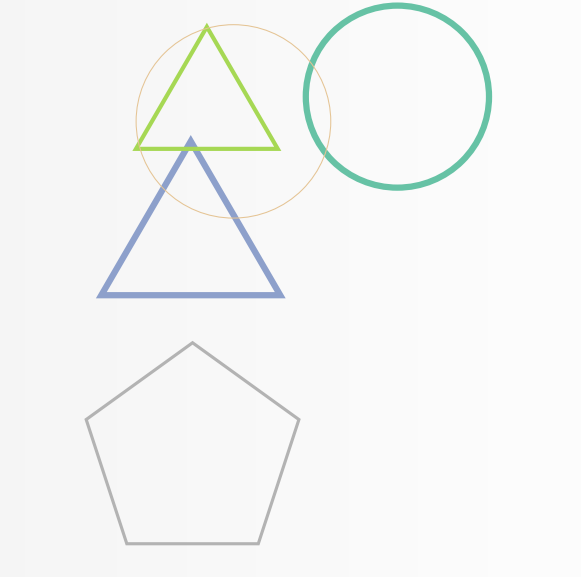[{"shape": "circle", "thickness": 3, "radius": 0.79, "center": [0.684, 0.832]}, {"shape": "triangle", "thickness": 3, "radius": 0.89, "center": [0.328, 0.577]}, {"shape": "triangle", "thickness": 2, "radius": 0.7, "center": [0.356, 0.812]}, {"shape": "circle", "thickness": 0.5, "radius": 0.84, "center": [0.402, 0.789]}, {"shape": "pentagon", "thickness": 1.5, "radius": 0.96, "center": [0.331, 0.213]}]